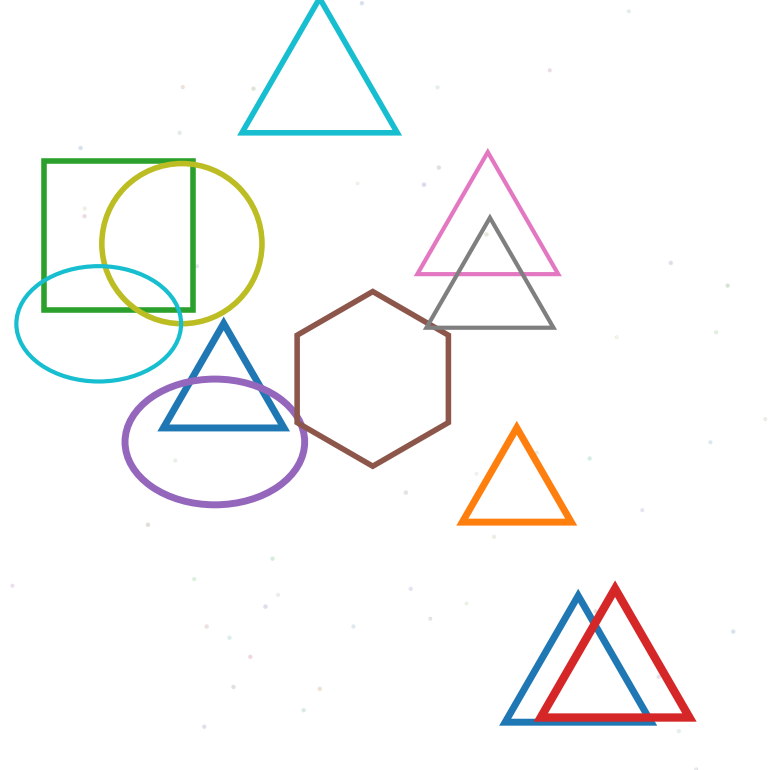[{"shape": "triangle", "thickness": 2.5, "radius": 0.45, "center": [0.291, 0.489]}, {"shape": "triangle", "thickness": 2.5, "radius": 0.55, "center": [0.751, 0.117]}, {"shape": "triangle", "thickness": 2.5, "radius": 0.41, "center": [0.671, 0.363]}, {"shape": "square", "thickness": 2, "radius": 0.48, "center": [0.154, 0.694]}, {"shape": "triangle", "thickness": 3, "radius": 0.56, "center": [0.799, 0.124]}, {"shape": "oval", "thickness": 2.5, "radius": 0.58, "center": [0.279, 0.426]}, {"shape": "hexagon", "thickness": 2, "radius": 0.57, "center": [0.484, 0.508]}, {"shape": "triangle", "thickness": 1.5, "radius": 0.53, "center": [0.633, 0.697]}, {"shape": "triangle", "thickness": 1.5, "radius": 0.48, "center": [0.636, 0.622]}, {"shape": "circle", "thickness": 2, "radius": 0.52, "center": [0.236, 0.684]}, {"shape": "oval", "thickness": 1.5, "radius": 0.53, "center": [0.128, 0.579]}, {"shape": "triangle", "thickness": 2, "radius": 0.58, "center": [0.415, 0.886]}]